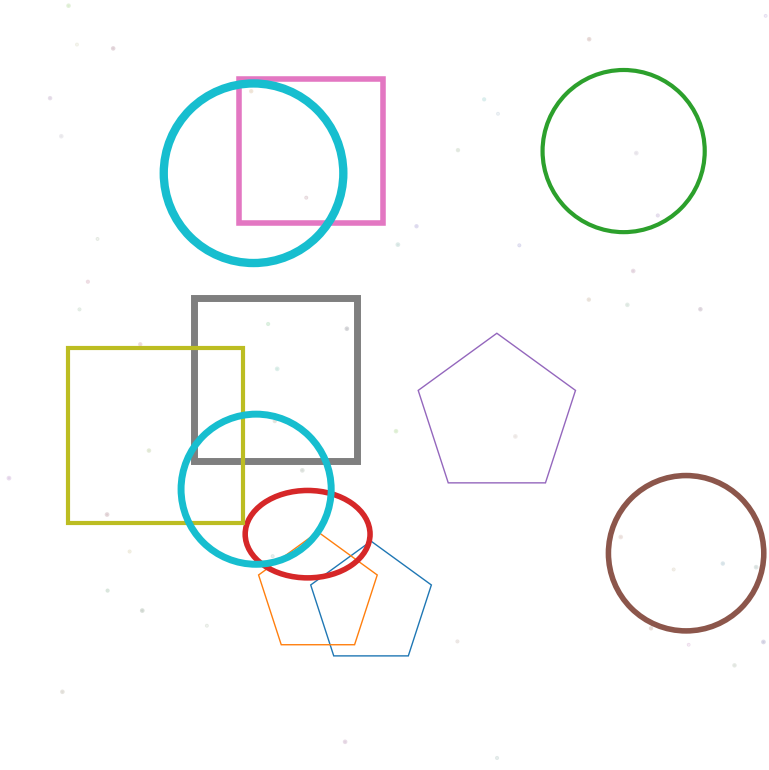[{"shape": "pentagon", "thickness": 0.5, "radius": 0.41, "center": [0.482, 0.215]}, {"shape": "pentagon", "thickness": 0.5, "radius": 0.41, "center": [0.413, 0.228]}, {"shape": "circle", "thickness": 1.5, "radius": 0.53, "center": [0.81, 0.804]}, {"shape": "oval", "thickness": 2, "radius": 0.41, "center": [0.4, 0.306]}, {"shape": "pentagon", "thickness": 0.5, "radius": 0.54, "center": [0.645, 0.46]}, {"shape": "circle", "thickness": 2, "radius": 0.5, "center": [0.891, 0.282]}, {"shape": "square", "thickness": 2, "radius": 0.47, "center": [0.404, 0.804]}, {"shape": "square", "thickness": 2.5, "radius": 0.53, "center": [0.357, 0.507]}, {"shape": "square", "thickness": 1.5, "radius": 0.57, "center": [0.202, 0.434]}, {"shape": "circle", "thickness": 3, "radius": 0.58, "center": [0.329, 0.775]}, {"shape": "circle", "thickness": 2.5, "radius": 0.49, "center": [0.333, 0.365]}]